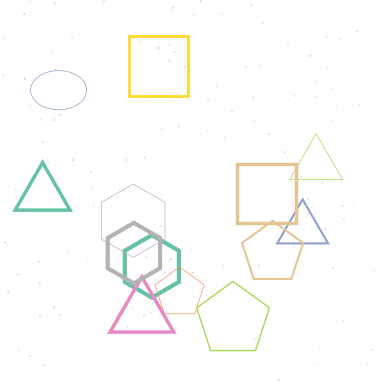[{"shape": "hexagon", "thickness": 3, "radius": 0.41, "center": [0.394, 0.308]}, {"shape": "triangle", "thickness": 2.5, "radius": 0.41, "center": [0.111, 0.495]}, {"shape": "pentagon", "thickness": 0.5, "radius": 0.34, "center": [0.467, 0.239]}, {"shape": "oval", "thickness": 0.5, "radius": 0.36, "center": [0.152, 0.766]}, {"shape": "triangle", "thickness": 1.5, "radius": 0.38, "center": [0.786, 0.406]}, {"shape": "triangle", "thickness": 2.5, "radius": 0.48, "center": [0.369, 0.185]}, {"shape": "pentagon", "thickness": 1, "radius": 0.5, "center": [0.605, 0.17]}, {"shape": "triangle", "thickness": 0.5, "radius": 0.4, "center": [0.821, 0.573]}, {"shape": "square", "thickness": 2, "radius": 0.39, "center": [0.412, 0.828]}, {"shape": "pentagon", "thickness": 1.5, "radius": 0.42, "center": [0.708, 0.343]}, {"shape": "square", "thickness": 2.5, "radius": 0.38, "center": [0.692, 0.497]}, {"shape": "hexagon", "thickness": 3, "radius": 0.39, "center": [0.348, 0.343]}, {"shape": "hexagon", "thickness": 0.5, "radius": 0.48, "center": [0.346, 0.427]}]